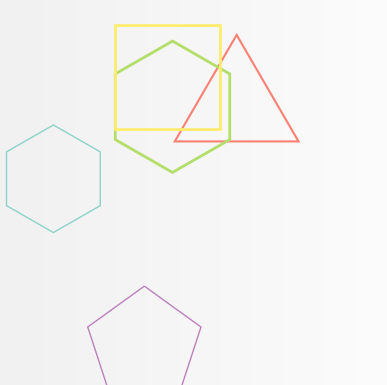[{"shape": "hexagon", "thickness": 1, "radius": 0.7, "center": [0.138, 0.536]}, {"shape": "triangle", "thickness": 1.5, "radius": 0.92, "center": [0.611, 0.725]}, {"shape": "hexagon", "thickness": 2, "radius": 0.85, "center": [0.445, 0.723]}, {"shape": "pentagon", "thickness": 1, "radius": 0.77, "center": [0.373, 0.103]}, {"shape": "square", "thickness": 2, "radius": 0.67, "center": [0.432, 0.799]}]